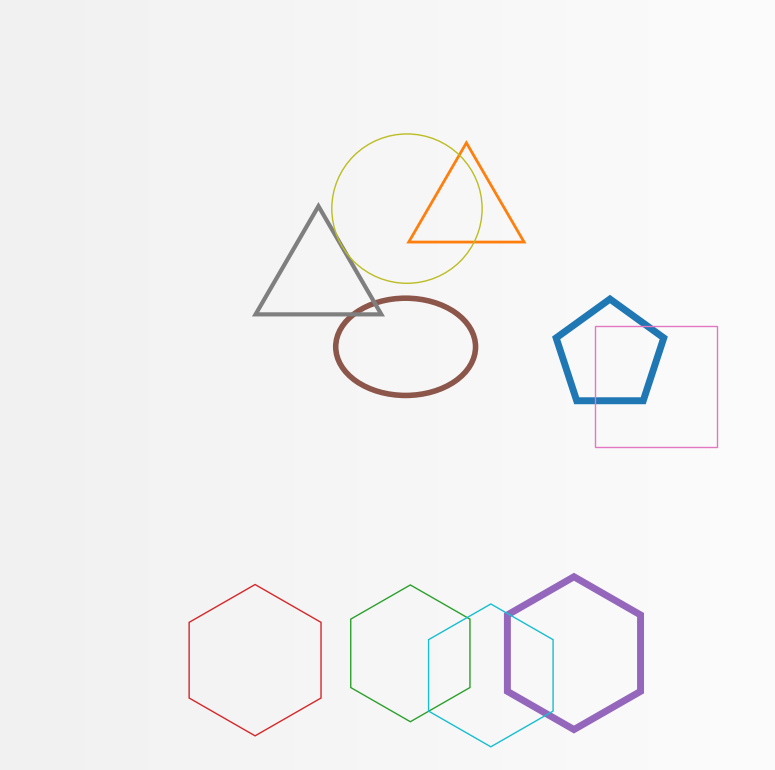[{"shape": "pentagon", "thickness": 2.5, "radius": 0.36, "center": [0.787, 0.539]}, {"shape": "triangle", "thickness": 1, "radius": 0.43, "center": [0.602, 0.729]}, {"shape": "hexagon", "thickness": 0.5, "radius": 0.44, "center": [0.529, 0.152]}, {"shape": "hexagon", "thickness": 0.5, "radius": 0.49, "center": [0.329, 0.143]}, {"shape": "hexagon", "thickness": 2.5, "radius": 0.5, "center": [0.741, 0.152]}, {"shape": "oval", "thickness": 2, "radius": 0.45, "center": [0.523, 0.55]}, {"shape": "square", "thickness": 0.5, "radius": 0.39, "center": [0.846, 0.498]}, {"shape": "triangle", "thickness": 1.5, "radius": 0.47, "center": [0.411, 0.639]}, {"shape": "circle", "thickness": 0.5, "radius": 0.48, "center": [0.525, 0.729]}, {"shape": "hexagon", "thickness": 0.5, "radius": 0.46, "center": [0.633, 0.123]}]